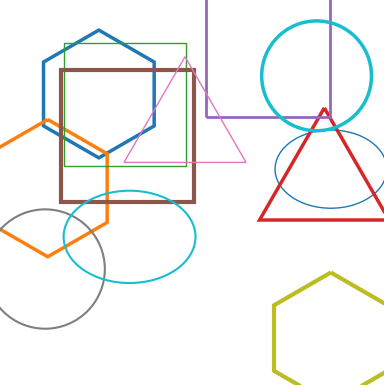[{"shape": "hexagon", "thickness": 2.5, "radius": 0.83, "center": [0.257, 0.756]}, {"shape": "oval", "thickness": 1, "radius": 0.73, "center": [0.86, 0.561]}, {"shape": "hexagon", "thickness": 2.5, "radius": 0.89, "center": [0.124, 0.511]}, {"shape": "square", "thickness": 1, "radius": 0.8, "center": [0.325, 0.728]}, {"shape": "triangle", "thickness": 2.5, "radius": 0.97, "center": [0.842, 0.526]}, {"shape": "square", "thickness": 2, "radius": 0.81, "center": [0.696, 0.858]}, {"shape": "square", "thickness": 3, "radius": 0.86, "center": [0.331, 0.647]}, {"shape": "triangle", "thickness": 1, "radius": 0.92, "center": [0.481, 0.67]}, {"shape": "circle", "thickness": 1.5, "radius": 0.78, "center": [0.117, 0.301]}, {"shape": "hexagon", "thickness": 3, "radius": 0.85, "center": [0.859, 0.122]}, {"shape": "circle", "thickness": 2.5, "radius": 0.71, "center": [0.822, 0.803]}, {"shape": "oval", "thickness": 1.5, "radius": 0.86, "center": [0.336, 0.385]}]